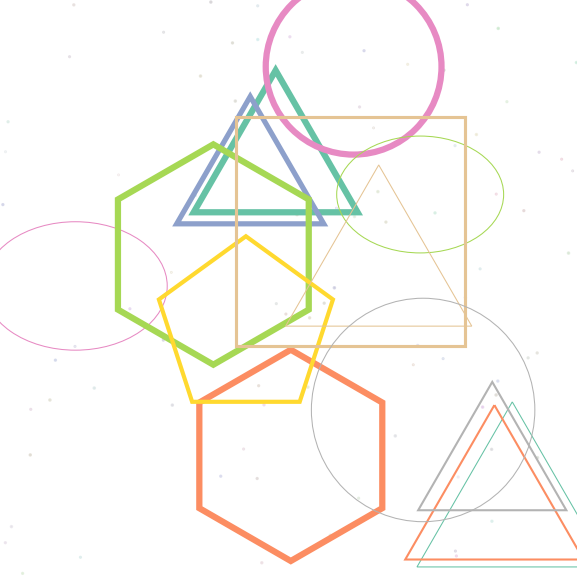[{"shape": "triangle", "thickness": 0.5, "radius": 0.95, "center": [0.887, 0.113]}, {"shape": "triangle", "thickness": 3, "radius": 0.82, "center": [0.477, 0.713]}, {"shape": "triangle", "thickness": 1, "radius": 0.89, "center": [0.856, 0.119]}, {"shape": "hexagon", "thickness": 3, "radius": 0.91, "center": [0.504, 0.211]}, {"shape": "triangle", "thickness": 2.5, "radius": 0.73, "center": [0.433, 0.685]}, {"shape": "oval", "thickness": 0.5, "radius": 0.79, "center": [0.131, 0.504]}, {"shape": "circle", "thickness": 3, "radius": 0.76, "center": [0.612, 0.884]}, {"shape": "oval", "thickness": 0.5, "radius": 0.72, "center": [0.728, 0.662]}, {"shape": "hexagon", "thickness": 3, "radius": 0.95, "center": [0.369, 0.558]}, {"shape": "pentagon", "thickness": 2, "radius": 0.79, "center": [0.426, 0.432]}, {"shape": "square", "thickness": 1.5, "radius": 0.99, "center": [0.607, 0.598]}, {"shape": "triangle", "thickness": 0.5, "radius": 0.93, "center": [0.656, 0.527]}, {"shape": "circle", "thickness": 0.5, "radius": 0.97, "center": [0.733, 0.289]}, {"shape": "triangle", "thickness": 1, "radius": 0.74, "center": [0.852, 0.19]}]